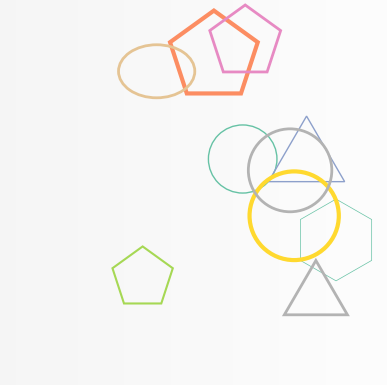[{"shape": "circle", "thickness": 1, "radius": 0.44, "center": [0.626, 0.587]}, {"shape": "hexagon", "thickness": 0.5, "radius": 0.53, "center": [0.867, 0.377]}, {"shape": "pentagon", "thickness": 3, "radius": 0.59, "center": [0.552, 0.854]}, {"shape": "triangle", "thickness": 1, "radius": 0.57, "center": [0.791, 0.585]}, {"shape": "pentagon", "thickness": 2, "radius": 0.48, "center": [0.633, 0.891]}, {"shape": "pentagon", "thickness": 1.5, "radius": 0.41, "center": [0.368, 0.278]}, {"shape": "circle", "thickness": 3, "radius": 0.58, "center": [0.759, 0.44]}, {"shape": "oval", "thickness": 2, "radius": 0.49, "center": [0.404, 0.815]}, {"shape": "triangle", "thickness": 2, "radius": 0.47, "center": [0.815, 0.229]}, {"shape": "circle", "thickness": 2, "radius": 0.54, "center": [0.749, 0.558]}]